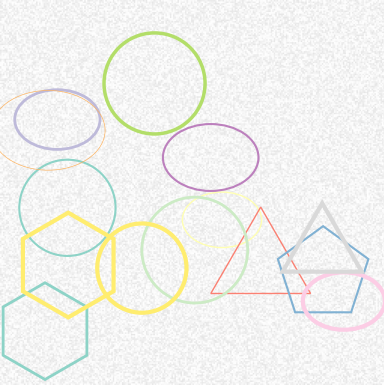[{"shape": "hexagon", "thickness": 2, "radius": 0.63, "center": [0.117, 0.14]}, {"shape": "circle", "thickness": 1.5, "radius": 0.63, "center": [0.175, 0.46]}, {"shape": "oval", "thickness": 1, "radius": 0.51, "center": [0.577, 0.429]}, {"shape": "oval", "thickness": 2, "radius": 0.55, "center": [0.149, 0.689]}, {"shape": "triangle", "thickness": 1, "radius": 0.75, "center": [0.677, 0.313]}, {"shape": "pentagon", "thickness": 1.5, "radius": 0.62, "center": [0.839, 0.289]}, {"shape": "oval", "thickness": 0.5, "radius": 0.74, "center": [0.125, 0.661]}, {"shape": "circle", "thickness": 2.5, "radius": 0.66, "center": [0.401, 0.783]}, {"shape": "oval", "thickness": 3, "radius": 0.53, "center": [0.893, 0.218]}, {"shape": "triangle", "thickness": 3, "radius": 0.59, "center": [0.837, 0.354]}, {"shape": "oval", "thickness": 1.5, "radius": 0.62, "center": [0.547, 0.591]}, {"shape": "circle", "thickness": 2, "radius": 0.69, "center": [0.506, 0.35]}, {"shape": "circle", "thickness": 3, "radius": 0.58, "center": [0.368, 0.304]}, {"shape": "hexagon", "thickness": 3, "radius": 0.68, "center": [0.177, 0.312]}]